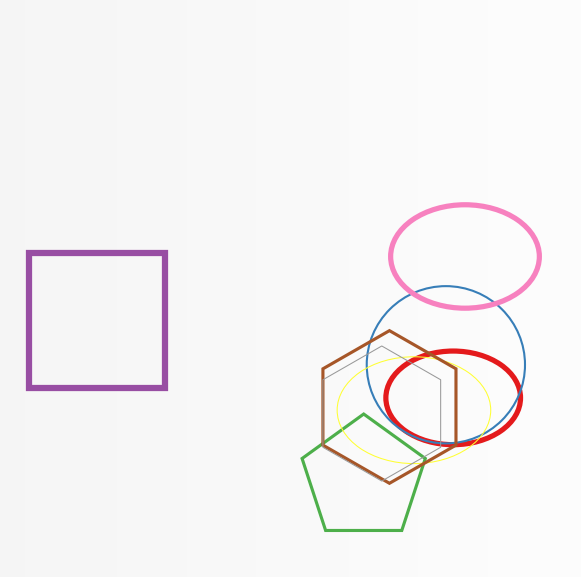[{"shape": "oval", "thickness": 2.5, "radius": 0.58, "center": [0.78, 0.31]}, {"shape": "circle", "thickness": 1, "radius": 0.68, "center": [0.767, 0.368]}, {"shape": "pentagon", "thickness": 1.5, "radius": 0.56, "center": [0.626, 0.171]}, {"shape": "square", "thickness": 3, "radius": 0.59, "center": [0.167, 0.445]}, {"shape": "oval", "thickness": 0.5, "radius": 0.66, "center": [0.712, 0.289]}, {"shape": "hexagon", "thickness": 1.5, "radius": 0.66, "center": [0.67, 0.294]}, {"shape": "oval", "thickness": 2.5, "radius": 0.64, "center": [0.8, 0.555]}, {"shape": "hexagon", "thickness": 0.5, "radius": 0.58, "center": [0.657, 0.283]}]